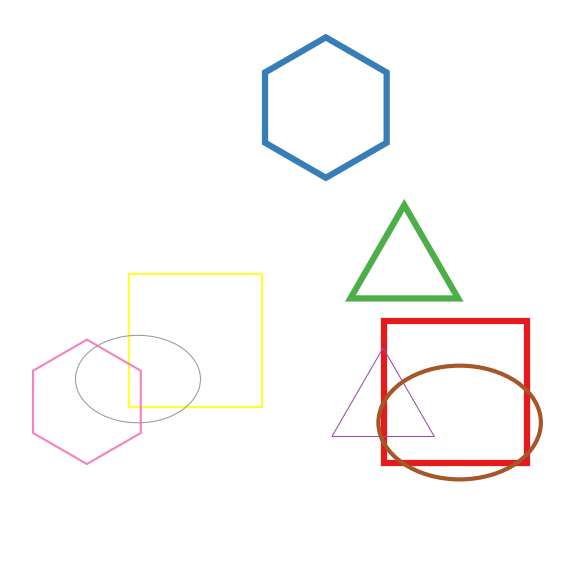[{"shape": "square", "thickness": 3, "radius": 0.62, "center": [0.788, 0.32]}, {"shape": "hexagon", "thickness": 3, "radius": 0.61, "center": [0.564, 0.813]}, {"shape": "triangle", "thickness": 3, "radius": 0.54, "center": [0.7, 0.536]}, {"shape": "triangle", "thickness": 0.5, "radius": 0.51, "center": [0.663, 0.294]}, {"shape": "square", "thickness": 1, "radius": 0.57, "center": [0.339, 0.409]}, {"shape": "oval", "thickness": 2, "radius": 0.7, "center": [0.796, 0.267]}, {"shape": "hexagon", "thickness": 1, "radius": 0.54, "center": [0.15, 0.303]}, {"shape": "oval", "thickness": 0.5, "radius": 0.54, "center": [0.239, 0.343]}]